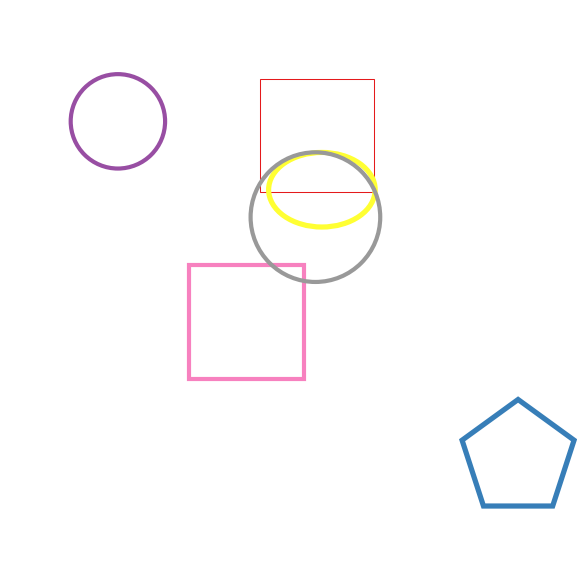[{"shape": "square", "thickness": 0.5, "radius": 0.49, "center": [0.549, 0.764]}, {"shape": "pentagon", "thickness": 2.5, "radius": 0.51, "center": [0.897, 0.205]}, {"shape": "circle", "thickness": 2, "radius": 0.41, "center": [0.204, 0.789]}, {"shape": "oval", "thickness": 2.5, "radius": 0.46, "center": [0.557, 0.671]}, {"shape": "square", "thickness": 2, "radius": 0.5, "center": [0.427, 0.442]}, {"shape": "circle", "thickness": 2, "radius": 0.56, "center": [0.546, 0.623]}]